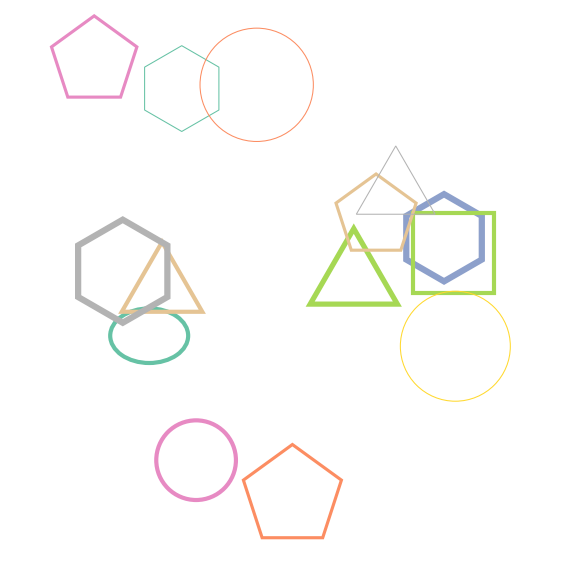[{"shape": "oval", "thickness": 2, "radius": 0.34, "center": [0.258, 0.418]}, {"shape": "hexagon", "thickness": 0.5, "radius": 0.37, "center": [0.315, 0.846]}, {"shape": "pentagon", "thickness": 1.5, "radius": 0.45, "center": [0.506, 0.14]}, {"shape": "circle", "thickness": 0.5, "radius": 0.49, "center": [0.444, 0.852]}, {"shape": "hexagon", "thickness": 3, "radius": 0.38, "center": [0.769, 0.587]}, {"shape": "pentagon", "thickness": 1.5, "radius": 0.39, "center": [0.163, 0.894]}, {"shape": "circle", "thickness": 2, "radius": 0.34, "center": [0.34, 0.202]}, {"shape": "square", "thickness": 2, "radius": 0.35, "center": [0.786, 0.561]}, {"shape": "triangle", "thickness": 2.5, "radius": 0.44, "center": [0.613, 0.516]}, {"shape": "circle", "thickness": 0.5, "radius": 0.48, "center": [0.788, 0.4]}, {"shape": "pentagon", "thickness": 1.5, "radius": 0.36, "center": [0.651, 0.625]}, {"shape": "triangle", "thickness": 2, "radius": 0.4, "center": [0.281, 0.5]}, {"shape": "triangle", "thickness": 0.5, "radius": 0.39, "center": [0.685, 0.668]}, {"shape": "hexagon", "thickness": 3, "radius": 0.45, "center": [0.213, 0.529]}]